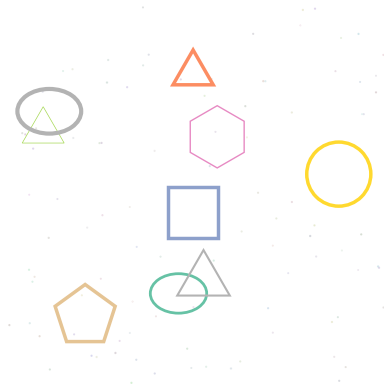[{"shape": "oval", "thickness": 2, "radius": 0.37, "center": [0.464, 0.238]}, {"shape": "triangle", "thickness": 2.5, "radius": 0.3, "center": [0.502, 0.81]}, {"shape": "square", "thickness": 2.5, "radius": 0.33, "center": [0.501, 0.448]}, {"shape": "hexagon", "thickness": 1, "radius": 0.4, "center": [0.564, 0.645]}, {"shape": "triangle", "thickness": 0.5, "radius": 0.31, "center": [0.112, 0.66]}, {"shape": "circle", "thickness": 2.5, "radius": 0.42, "center": [0.88, 0.548]}, {"shape": "pentagon", "thickness": 2.5, "radius": 0.41, "center": [0.221, 0.179]}, {"shape": "triangle", "thickness": 1.5, "radius": 0.39, "center": [0.529, 0.272]}, {"shape": "oval", "thickness": 3, "radius": 0.41, "center": [0.128, 0.711]}]